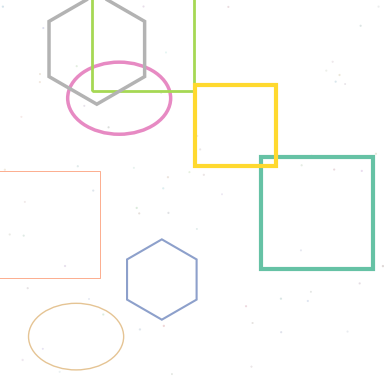[{"shape": "square", "thickness": 3, "radius": 0.73, "center": [0.824, 0.448]}, {"shape": "square", "thickness": 0.5, "radius": 0.69, "center": [0.122, 0.418]}, {"shape": "hexagon", "thickness": 1.5, "radius": 0.52, "center": [0.42, 0.274]}, {"shape": "oval", "thickness": 2.5, "radius": 0.67, "center": [0.31, 0.745]}, {"shape": "square", "thickness": 2, "radius": 0.67, "center": [0.372, 0.898]}, {"shape": "square", "thickness": 3, "radius": 0.52, "center": [0.611, 0.674]}, {"shape": "oval", "thickness": 1, "radius": 0.62, "center": [0.198, 0.126]}, {"shape": "hexagon", "thickness": 2.5, "radius": 0.72, "center": [0.251, 0.873]}]